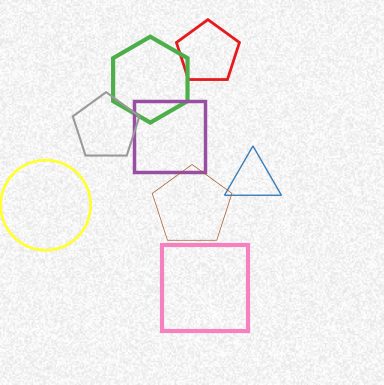[{"shape": "pentagon", "thickness": 2, "radius": 0.43, "center": [0.54, 0.863]}, {"shape": "triangle", "thickness": 1, "radius": 0.43, "center": [0.657, 0.536]}, {"shape": "hexagon", "thickness": 3, "radius": 0.56, "center": [0.39, 0.793]}, {"shape": "square", "thickness": 2.5, "radius": 0.46, "center": [0.44, 0.645]}, {"shape": "circle", "thickness": 2, "radius": 0.58, "center": [0.119, 0.467]}, {"shape": "pentagon", "thickness": 0.5, "radius": 0.54, "center": [0.499, 0.464]}, {"shape": "square", "thickness": 3, "radius": 0.56, "center": [0.532, 0.252]}, {"shape": "pentagon", "thickness": 1.5, "radius": 0.46, "center": [0.276, 0.67]}]